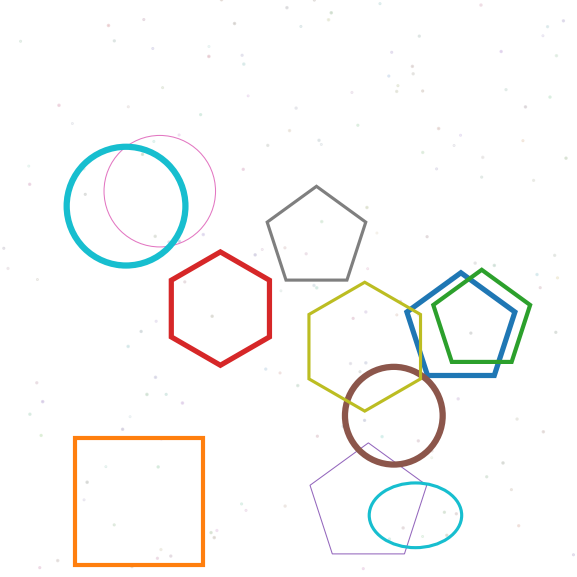[{"shape": "pentagon", "thickness": 2.5, "radius": 0.49, "center": [0.798, 0.428]}, {"shape": "square", "thickness": 2, "radius": 0.55, "center": [0.241, 0.131]}, {"shape": "pentagon", "thickness": 2, "radius": 0.44, "center": [0.834, 0.444]}, {"shape": "hexagon", "thickness": 2.5, "radius": 0.49, "center": [0.382, 0.465]}, {"shape": "pentagon", "thickness": 0.5, "radius": 0.53, "center": [0.638, 0.126]}, {"shape": "circle", "thickness": 3, "radius": 0.42, "center": [0.682, 0.279]}, {"shape": "circle", "thickness": 0.5, "radius": 0.48, "center": [0.277, 0.668]}, {"shape": "pentagon", "thickness": 1.5, "radius": 0.45, "center": [0.548, 0.587]}, {"shape": "hexagon", "thickness": 1.5, "radius": 0.56, "center": [0.632, 0.399]}, {"shape": "oval", "thickness": 1.5, "radius": 0.4, "center": [0.719, 0.107]}, {"shape": "circle", "thickness": 3, "radius": 0.51, "center": [0.218, 0.642]}]